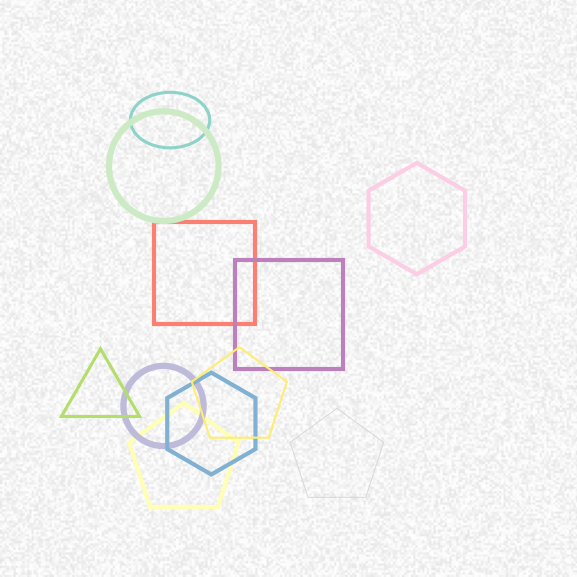[{"shape": "oval", "thickness": 1.5, "radius": 0.34, "center": [0.295, 0.791]}, {"shape": "pentagon", "thickness": 2, "radius": 0.5, "center": [0.319, 0.202]}, {"shape": "circle", "thickness": 3, "radius": 0.35, "center": [0.283, 0.296]}, {"shape": "square", "thickness": 2, "radius": 0.44, "center": [0.354, 0.526]}, {"shape": "hexagon", "thickness": 2, "radius": 0.44, "center": [0.366, 0.266]}, {"shape": "triangle", "thickness": 1.5, "radius": 0.39, "center": [0.174, 0.317]}, {"shape": "hexagon", "thickness": 2, "radius": 0.48, "center": [0.722, 0.621]}, {"shape": "pentagon", "thickness": 0.5, "radius": 0.43, "center": [0.583, 0.207]}, {"shape": "square", "thickness": 2, "radius": 0.47, "center": [0.501, 0.455]}, {"shape": "circle", "thickness": 3, "radius": 0.47, "center": [0.284, 0.711]}, {"shape": "pentagon", "thickness": 1, "radius": 0.43, "center": [0.414, 0.311]}]